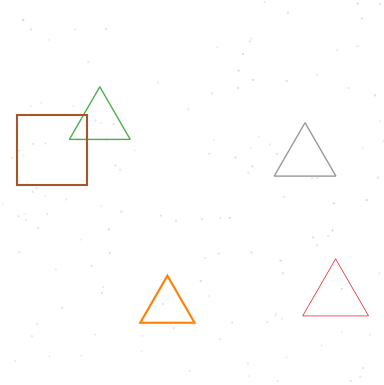[{"shape": "triangle", "thickness": 0.5, "radius": 0.49, "center": [0.872, 0.229]}, {"shape": "triangle", "thickness": 1, "radius": 0.46, "center": [0.259, 0.683]}, {"shape": "triangle", "thickness": 1.5, "radius": 0.41, "center": [0.435, 0.202]}, {"shape": "square", "thickness": 1.5, "radius": 0.45, "center": [0.135, 0.611]}, {"shape": "triangle", "thickness": 1, "radius": 0.46, "center": [0.792, 0.589]}]